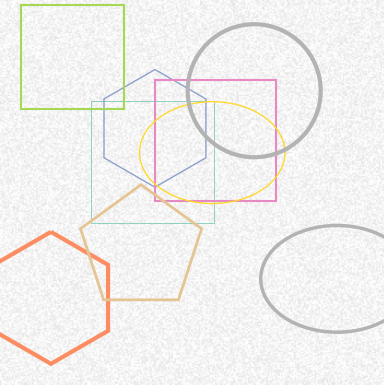[{"shape": "square", "thickness": 0.5, "radius": 0.8, "center": [0.396, 0.579]}, {"shape": "hexagon", "thickness": 3, "radius": 0.86, "center": [0.132, 0.226]}, {"shape": "hexagon", "thickness": 1, "radius": 0.76, "center": [0.402, 0.667]}, {"shape": "square", "thickness": 1.5, "radius": 0.79, "center": [0.561, 0.635]}, {"shape": "square", "thickness": 1.5, "radius": 0.67, "center": [0.188, 0.852]}, {"shape": "oval", "thickness": 1, "radius": 0.95, "center": [0.551, 0.604]}, {"shape": "pentagon", "thickness": 2, "radius": 0.83, "center": [0.366, 0.355]}, {"shape": "oval", "thickness": 2.5, "radius": 0.99, "center": [0.875, 0.276]}, {"shape": "circle", "thickness": 3, "radius": 0.86, "center": [0.66, 0.764]}]